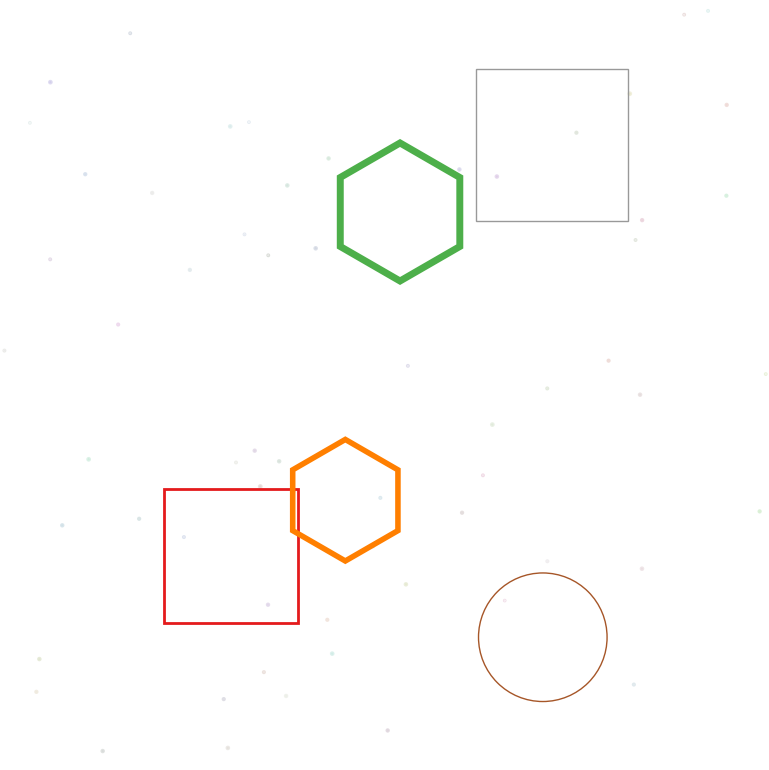[{"shape": "square", "thickness": 1, "radius": 0.43, "center": [0.3, 0.278]}, {"shape": "hexagon", "thickness": 2.5, "radius": 0.45, "center": [0.52, 0.725]}, {"shape": "hexagon", "thickness": 2, "radius": 0.39, "center": [0.448, 0.35]}, {"shape": "circle", "thickness": 0.5, "radius": 0.42, "center": [0.705, 0.172]}, {"shape": "square", "thickness": 0.5, "radius": 0.49, "center": [0.717, 0.812]}]